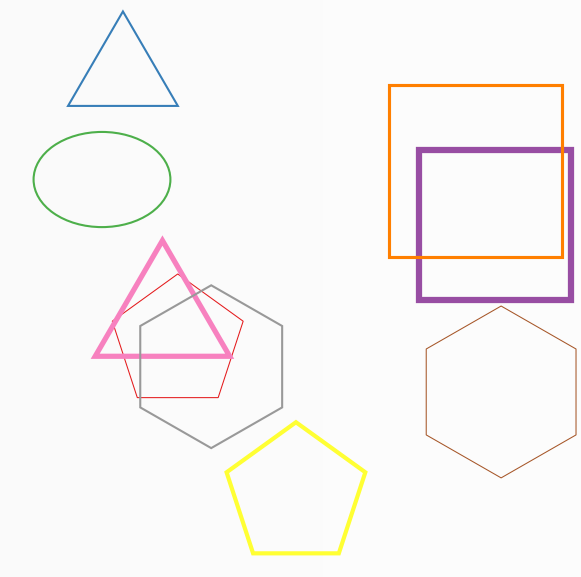[{"shape": "pentagon", "thickness": 0.5, "radius": 0.59, "center": [0.306, 0.406]}, {"shape": "triangle", "thickness": 1, "radius": 0.55, "center": [0.211, 0.87]}, {"shape": "oval", "thickness": 1, "radius": 0.59, "center": [0.175, 0.688]}, {"shape": "square", "thickness": 3, "radius": 0.65, "center": [0.852, 0.61]}, {"shape": "square", "thickness": 1.5, "radius": 0.74, "center": [0.818, 0.703]}, {"shape": "pentagon", "thickness": 2, "radius": 0.63, "center": [0.509, 0.143]}, {"shape": "hexagon", "thickness": 0.5, "radius": 0.74, "center": [0.862, 0.32]}, {"shape": "triangle", "thickness": 2.5, "radius": 0.67, "center": [0.279, 0.449]}, {"shape": "hexagon", "thickness": 1, "radius": 0.7, "center": [0.363, 0.364]}]